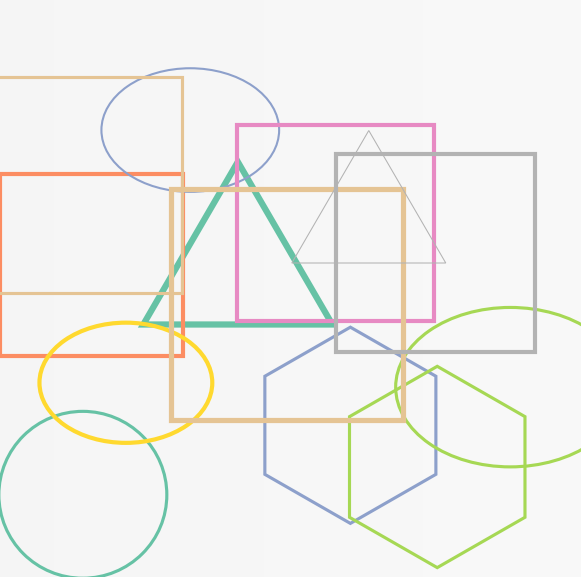[{"shape": "triangle", "thickness": 3, "radius": 0.94, "center": [0.409, 0.531]}, {"shape": "circle", "thickness": 1.5, "radius": 0.72, "center": [0.143, 0.142]}, {"shape": "square", "thickness": 2, "radius": 0.79, "center": [0.157, 0.54]}, {"shape": "hexagon", "thickness": 1.5, "radius": 0.85, "center": [0.603, 0.263]}, {"shape": "oval", "thickness": 1, "radius": 0.76, "center": [0.327, 0.774]}, {"shape": "square", "thickness": 2, "radius": 0.85, "center": [0.578, 0.613]}, {"shape": "oval", "thickness": 1.5, "radius": 0.99, "center": [0.878, 0.329]}, {"shape": "hexagon", "thickness": 1.5, "radius": 0.87, "center": [0.752, 0.191]}, {"shape": "oval", "thickness": 2, "radius": 0.74, "center": [0.217, 0.336]}, {"shape": "square", "thickness": 1.5, "radius": 0.93, "center": [0.126, 0.679]}, {"shape": "square", "thickness": 2.5, "radius": 1.0, "center": [0.493, 0.472]}, {"shape": "triangle", "thickness": 0.5, "radius": 0.76, "center": [0.634, 0.62]}, {"shape": "square", "thickness": 2, "radius": 0.86, "center": [0.75, 0.561]}]